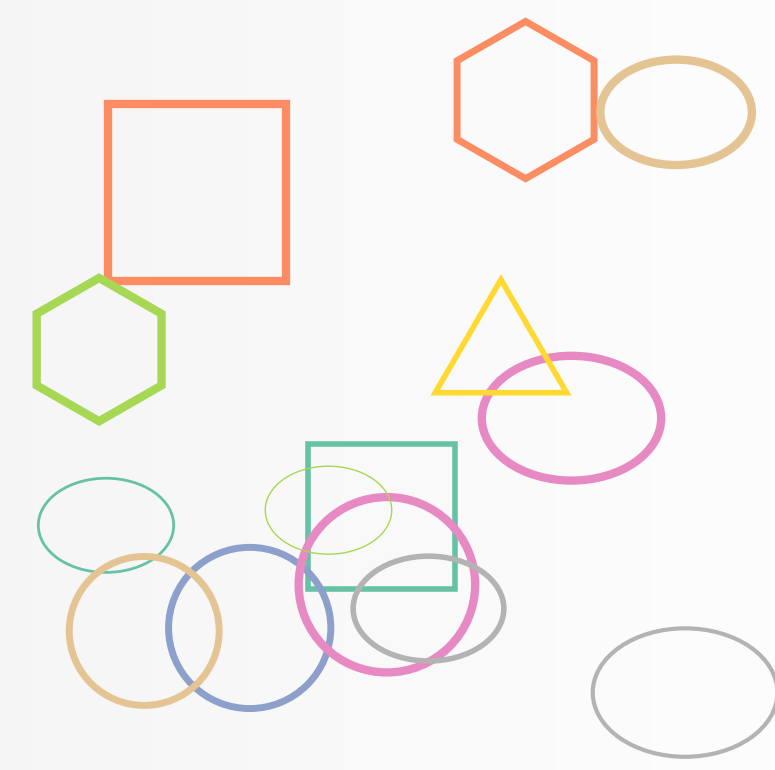[{"shape": "oval", "thickness": 1, "radius": 0.44, "center": [0.137, 0.318]}, {"shape": "square", "thickness": 2, "radius": 0.47, "center": [0.492, 0.329]}, {"shape": "hexagon", "thickness": 2.5, "radius": 0.51, "center": [0.678, 0.87]}, {"shape": "square", "thickness": 3, "radius": 0.57, "center": [0.254, 0.75]}, {"shape": "circle", "thickness": 2.5, "radius": 0.52, "center": [0.322, 0.184]}, {"shape": "circle", "thickness": 3, "radius": 0.57, "center": [0.499, 0.241]}, {"shape": "oval", "thickness": 3, "radius": 0.58, "center": [0.737, 0.457]}, {"shape": "hexagon", "thickness": 3, "radius": 0.47, "center": [0.128, 0.546]}, {"shape": "oval", "thickness": 0.5, "radius": 0.41, "center": [0.424, 0.337]}, {"shape": "triangle", "thickness": 2, "radius": 0.49, "center": [0.646, 0.539]}, {"shape": "circle", "thickness": 2.5, "radius": 0.48, "center": [0.186, 0.181]}, {"shape": "oval", "thickness": 3, "radius": 0.49, "center": [0.872, 0.854]}, {"shape": "oval", "thickness": 2, "radius": 0.49, "center": [0.553, 0.21]}, {"shape": "oval", "thickness": 1.5, "radius": 0.6, "center": [0.884, 0.101]}]